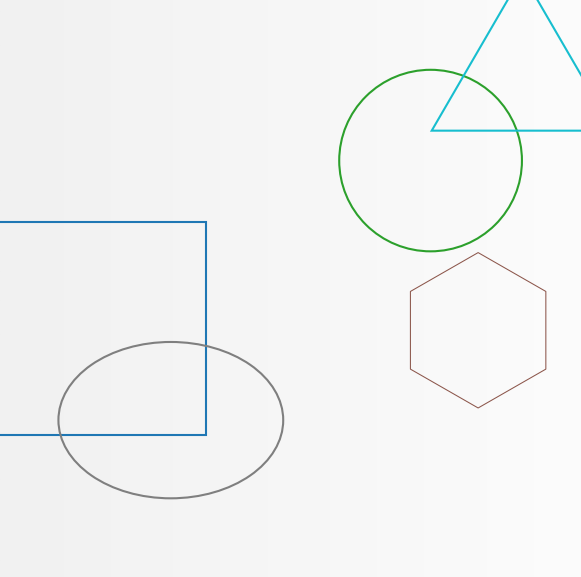[{"shape": "square", "thickness": 1, "radius": 0.92, "center": [0.17, 0.43]}, {"shape": "circle", "thickness": 1, "radius": 0.79, "center": [0.741, 0.721]}, {"shape": "hexagon", "thickness": 0.5, "radius": 0.67, "center": [0.823, 0.427]}, {"shape": "oval", "thickness": 1, "radius": 0.97, "center": [0.294, 0.272]}, {"shape": "triangle", "thickness": 1, "radius": 0.9, "center": [0.899, 0.863]}]